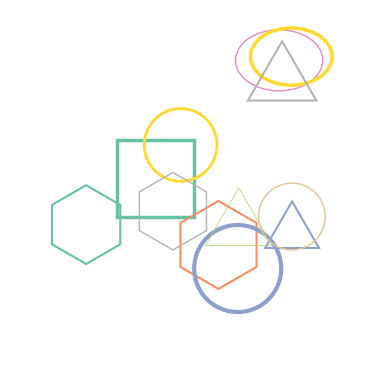[{"shape": "square", "thickness": 2.5, "radius": 0.5, "center": [0.404, 0.535]}, {"shape": "hexagon", "thickness": 1.5, "radius": 0.51, "center": [0.224, 0.417]}, {"shape": "hexagon", "thickness": 1.5, "radius": 0.57, "center": [0.567, 0.364]}, {"shape": "triangle", "thickness": 1.5, "radius": 0.4, "center": [0.759, 0.396]}, {"shape": "circle", "thickness": 3, "radius": 0.57, "center": [0.617, 0.303]}, {"shape": "oval", "thickness": 1, "radius": 0.57, "center": [0.725, 0.843]}, {"shape": "triangle", "thickness": 0.5, "radius": 0.5, "center": [0.62, 0.412]}, {"shape": "circle", "thickness": 2, "radius": 0.47, "center": [0.469, 0.624]}, {"shape": "oval", "thickness": 2.5, "radius": 0.53, "center": [0.757, 0.853]}, {"shape": "circle", "thickness": 1, "radius": 0.43, "center": [0.758, 0.438]}, {"shape": "hexagon", "thickness": 1, "radius": 0.5, "center": [0.449, 0.451]}, {"shape": "triangle", "thickness": 1.5, "radius": 0.51, "center": [0.733, 0.79]}]